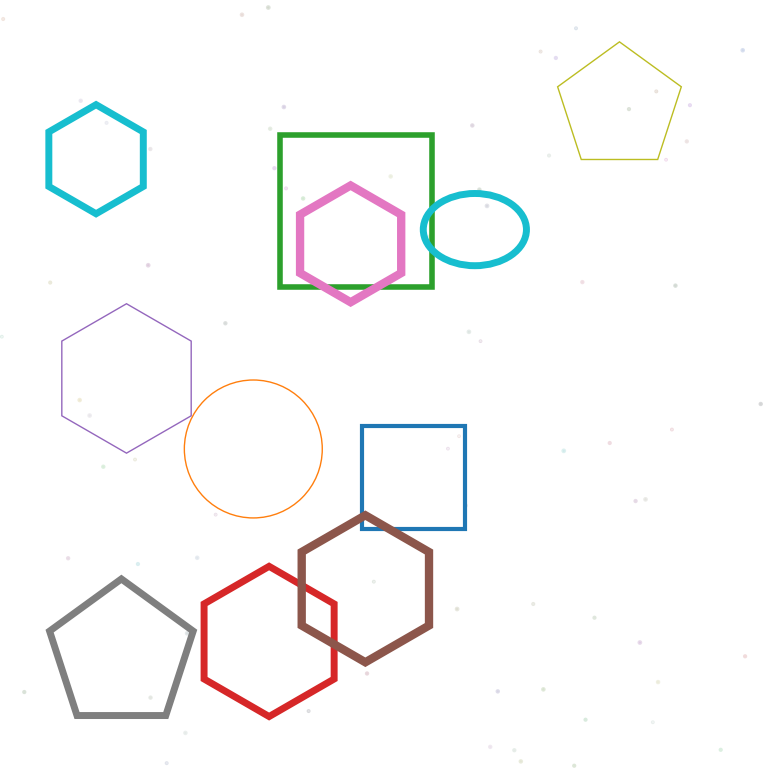[{"shape": "square", "thickness": 1.5, "radius": 0.34, "center": [0.537, 0.38]}, {"shape": "circle", "thickness": 0.5, "radius": 0.45, "center": [0.329, 0.417]}, {"shape": "square", "thickness": 2, "radius": 0.49, "center": [0.463, 0.726]}, {"shape": "hexagon", "thickness": 2.5, "radius": 0.49, "center": [0.349, 0.167]}, {"shape": "hexagon", "thickness": 0.5, "radius": 0.49, "center": [0.164, 0.509]}, {"shape": "hexagon", "thickness": 3, "radius": 0.48, "center": [0.474, 0.235]}, {"shape": "hexagon", "thickness": 3, "radius": 0.38, "center": [0.455, 0.683]}, {"shape": "pentagon", "thickness": 2.5, "radius": 0.49, "center": [0.158, 0.15]}, {"shape": "pentagon", "thickness": 0.5, "radius": 0.42, "center": [0.805, 0.861]}, {"shape": "oval", "thickness": 2.5, "radius": 0.33, "center": [0.617, 0.702]}, {"shape": "hexagon", "thickness": 2.5, "radius": 0.35, "center": [0.125, 0.793]}]